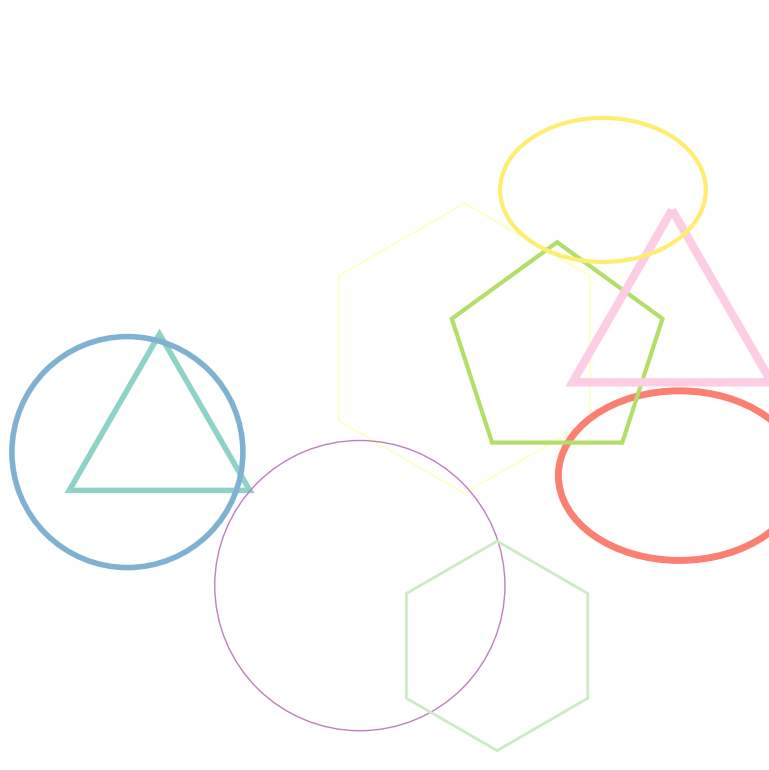[{"shape": "triangle", "thickness": 2, "radius": 0.68, "center": [0.207, 0.431]}, {"shape": "hexagon", "thickness": 0.5, "radius": 0.94, "center": [0.603, 0.548]}, {"shape": "oval", "thickness": 2.5, "radius": 0.79, "center": [0.882, 0.382]}, {"shape": "circle", "thickness": 2, "radius": 0.75, "center": [0.165, 0.413]}, {"shape": "pentagon", "thickness": 1.5, "radius": 0.72, "center": [0.724, 0.542]}, {"shape": "triangle", "thickness": 3, "radius": 0.75, "center": [0.873, 0.578]}, {"shape": "circle", "thickness": 0.5, "radius": 0.94, "center": [0.467, 0.239]}, {"shape": "hexagon", "thickness": 1, "radius": 0.68, "center": [0.646, 0.161]}, {"shape": "oval", "thickness": 1.5, "radius": 0.67, "center": [0.783, 0.753]}]